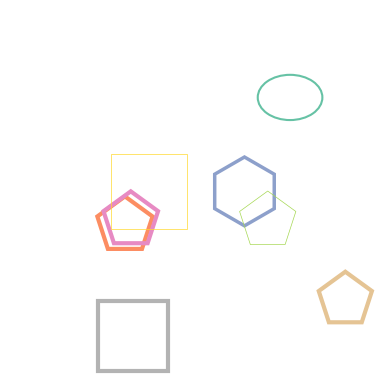[{"shape": "oval", "thickness": 1.5, "radius": 0.42, "center": [0.753, 0.747]}, {"shape": "pentagon", "thickness": 3, "radius": 0.38, "center": [0.325, 0.414]}, {"shape": "hexagon", "thickness": 2.5, "radius": 0.45, "center": [0.635, 0.503]}, {"shape": "pentagon", "thickness": 3, "radius": 0.37, "center": [0.34, 0.429]}, {"shape": "pentagon", "thickness": 0.5, "radius": 0.38, "center": [0.695, 0.427]}, {"shape": "square", "thickness": 0.5, "radius": 0.49, "center": [0.387, 0.503]}, {"shape": "pentagon", "thickness": 3, "radius": 0.36, "center": [0.897, 0.222]}, {"shape": "square", "thickness": 3, "radius": 0.46, "center": [0.345, 0.128]}]